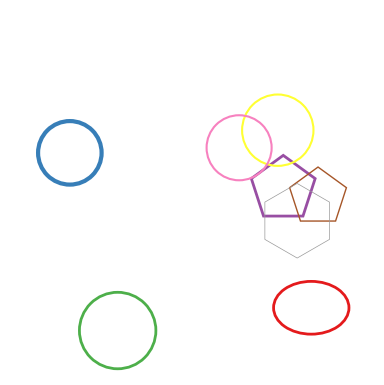[{"shape": "oval", "thickness": 2, "radius": 0.49, "center": [0.808, 0.201]}, {"shape": "circle", "thickness": 3, "radius": 0.41, "center": [0.181, 0.603]}, {"shape": "circle", "thickness": 2, "radius": 0.5, "center": [0.306, 0.141]}, {"shape": "pentagon", "thickness": 2, "radius": 0.44, "center": [0.736, 0.509]}, {"shape": "circle", "thickness": 1.5, "radius": 0.46, "center": [0.722, 0.662]}, {"shape": "pentagon", "thickness": 1, "radius": 0.39, "center": [0.826, 0.489]}, {"shape": "circle", "thickness": 1.5, "radius": 0.42, "center": [0.621, 0.616]}, {"shape": "hexagon", "thickness": 0.5, "radius": 0.48, "center": [0.772, 0.427]}]